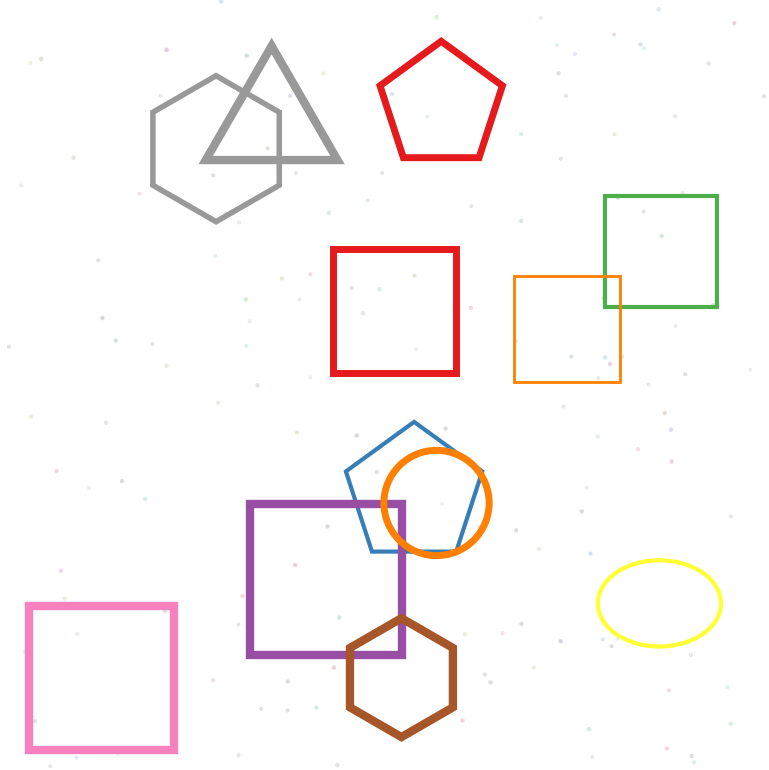[{"shape": "square", "thickness": 2.5, "radius": 0.4, "center": [0.512, 0.596]}, {"shape": "pentagon", "thickness": 2.5, "radius": 0.42, "center": [0.573, 0.863]}, {"shape": "pentagon", "thickness": 1.5, "radius": 0.47, "center": [0.538, 0.359]}, {"shape": "square", "thickness": 1.5, "radius": 0.36, "center": [0.858, 0.673]}, {"shape": "square", "thickness": 3, "radius": 0.49, "center": [0.423, 0.247]}, {"shape": "circle", "thickness": 2.5, "radius": 0.34, "center": [0.567, 0.347]}, {"shape": "square", "thickness": 1, "radius": 0.34, "center": [0.736, 0.573]}, {"shape": "oval", "thickness": 1.5, "radius": 0.4, "center": [0.856, 0.216]}, {"shape": "hexagon", "thickness": 3, "radius": 0.39, "center": [0.521, 0.12]}, {"shape": "square", "thickness": 3, "radius": 0.47, "center": [0.132, 0.12]}, {"shape": "triangle", "thickness": 3, "radius": 0.49, "center": [0.353, 0.842]}, {"shape": "hexagon", "thickness": 2, "radius": 0.47, "center": [0.281, 0.807]}]